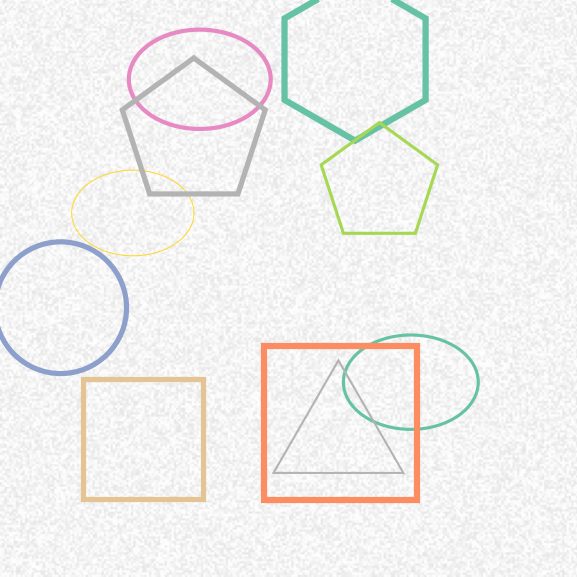[{"shape": "oval", "thickness": 1.5, "radius": 0.58, "center": [0.711, 0.337]}, {"shape": "hexagon", "thickness": 3, "radius": 0.71, "center": [0.615, 0.897]}, {"shape": "square", "thickness": 3, "radius": 0.66, "center": [0.589, 0.267]}, {"shape": "circle", "thickness": 2.5, "radius": 0.57, "center": [0.105, 0.466]}, {"shape": "oval", "thickness": 2, "radius": 0.61, "center": [0.346, 0.862]}, {"shape": "pentagon", "thickness": 1.5, "radius": 0.53, "center": [0.657, 0.681]}, {"shape": "oval", "thickness": 0.5, "radius": 0.53, "center": [0.23, 0.63]}, {"shape": "square", "thickness": 2.5, "radius": 0.52, "center": [0.248, 0.239]}, {"shape": "triangle", "thickness": 1, "radius": 0.65, "center": [0.586, 0.245]}, {"shape": "pentagon", "thickness": 2.5, "radius": 0.65, "center": [0.336, 0.769]}]